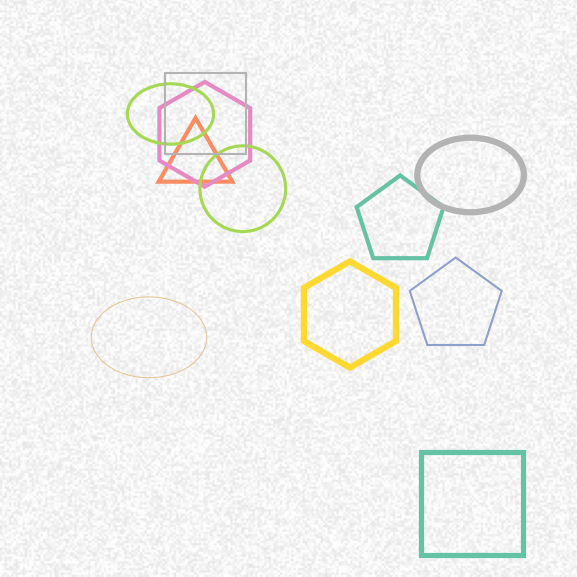[{"shape": "pentagon", "thickness": 2, "radius": 0.4, "center": [0.693, 0.616]}, {"shape": "square", "thickness": 2.5, "radius": 0.44, "center": [0.817, 0.127]}, {"shape": "triangle", "thickness": 2, "radius": 0.37, "center": [0.339, 0.721]}, {"shape": "pentagon", "thickness": 1, "radius": 0.42, "center": [0.789, 0.469]}, {"shape": "hexagon", "thickness": 2, "radius": 0.45, "center": [0.355, 0.767]}, {"shape": "circle", "thickness": 1.5, "radius": 0.37, "center": [0.42, 0.672]}, {"shape": "oval", "thickness": 1.5, "radius": 0.37, "center": [0.295, 0.802]}, {"shape": "hexagon", "thickness": 3, "radius": 0.46, "center": [0.606, 0.455]}, {"shape": "oval", "thickness": 0.5, "radius": 0.5, "center": [0.258, 0.415]}, {"shape": "oval", "thickness": 3, "radius": 0.46, "center": [0.815, 0.696]}, {"shape": "square", "thickness": 1, "radius": 0.35, "center": [0.356, 0.802]}]